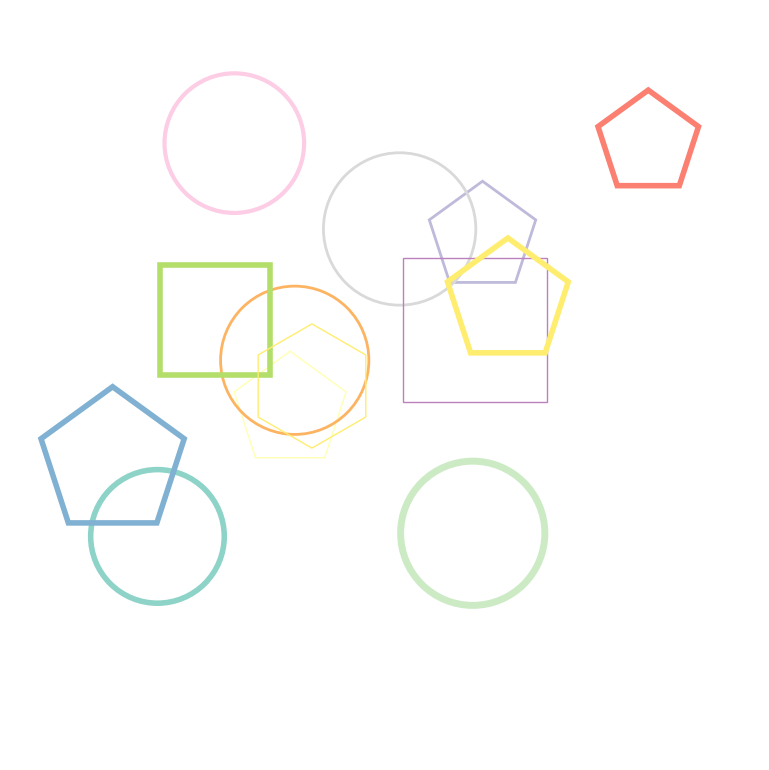[{"shape": "circle", "thickness": 2, "radius": 0.43, "center": [0.204, 0.303]}, {"shape": "pentagon", "thickness": 0.5, "radius": 0.38, "center": [0.377, 0.467]}, {"shape": "pentagon", "thickness": 1, "radius": 0.36, "center": [0.627, 0.692]}, {"shape": "pentagon", "thickness": 2, "radius": 0.34, "center": [0.842, 0.814]}, {"shape": "pentagon", "thickness": 2, "radius": 0.49, "center": [0.146, 0.4]}, {"shape": "circle", "thickness": 1, "radius": 0.48, "center": [0.383, 0.532]}, {"shape": "square", "thickness": 2, "radius": 0.36, "center": [0.28, 0.584]}, {"shape": "circle", "thickness": 1.5, "radius": 0.45, "center": [0.304, 0.814]}, {"shape": "circle", "thickness": 1, "radius": 0.49, "center": [0.519, 0.703]}, {"shape": "square", "thickness": 0.5, "radius": 0.47, "center": [0.617, 0.571]}, {"shape": "circle", "thickness": 2.5, "radius": 0.47, "center": [0.614, 0.307]}, {"shape": "pentagon", "thickness": 2, "radius": 0.41, "center": [0.66, 0.608]}, {"shape": "hexagon", "thickness": 0.5, "radius": 0.4, "center": [0.405, 0.499]}]